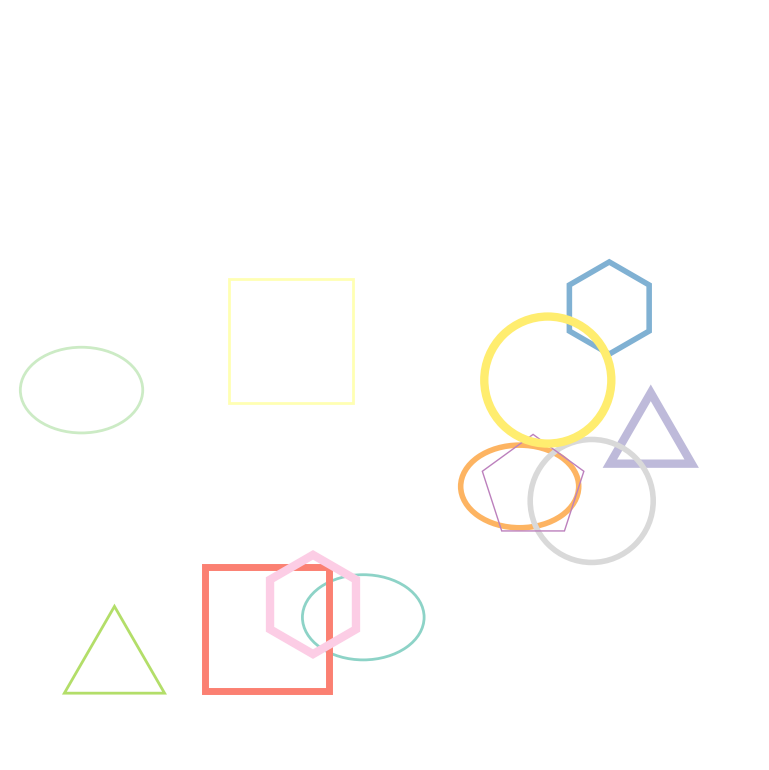[{"shape": "oval", "thickness": 1, "radius": 0.4, "center": [0.472, 0.198]}, {"shape": "square", "thickness": 1, "radius": 0.4, "center": [0.378, 0.557]}, {"shape": "triangle", "thickness": 3, "radius": 0.31, "center": [0.845, 0.429]}, {"shape": "square", "thickness": 2.5, "radius": 0.4, "center": [0.347, 0.183]}, {"shape": "hexagon", "thickness": 2, "radius": 0.3, "center": [0.791, 0.6]}, {"shape": "oval", "thickness": 2, "radius": 0.38, "center": [0.675, 0.368]}, {"shape": "triangle", "thickness": 1, "radius": 0.38, "center": [0.149, 0.137]}, {"shape": "hexagon", "thickness": 3, "radius": 0.32, "center": [0.407, 0.215]}, {"shape": "circle", "thickness": 2, "radius": 0.4, "center": [0.768, 0.349]}, {"shape": "pentagon", "thickness": 0.5, "radius": 0.35, "center": [0.692, 0.367]}, {"shape": "oval", "thickness": 1, "radius": 0.4, "center": [0.106, 0.493]}, {"shape": "circle", "thickness": 3, "radius": 0.41, "center": [0.711, 0.506]}]